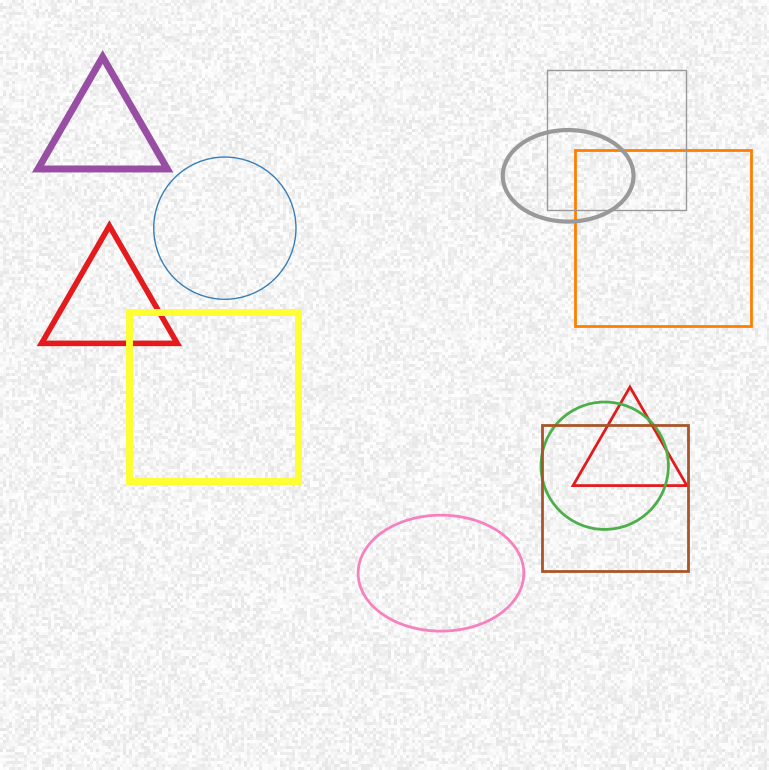[{"shape": "triangle", "thickness": 2, "radius": 0.51, "center": [0.142, 0.605]}, {"shape": "triangle", "thickness": 1, "radius": 0.43, "center": [0.818, 0.412]}, {"shape": "circle", "thickness": 0.5, "radius": 0.46, "center": [0.292, 0.704]}, {"shape": "circle", "thickness": 1, "radius": 0.41, "center": [0.785, 0.395]}, {"shape": "triangle", "thickness": 2.5, "radius": 0.48, "center": [0.133, 0.829]}, {"shape": "square", "thickness": 1, "radius": 0.57, "center": [0.861, 0.691]}, {"shape": "square", "thickness": 2.5, "radius": 0.55, "center": [0.277, 0.485]}, {"shape": "square", "thickness": 1, "radius": 0.47, "center": [0.799, 0.353]}, {"shape": "oval", "thickness": 1, "radius": 0.54, "center": [0.573, 0.256]}, {"shape": "square", "thickness": 0.5, "radius": 0.45, "center": [0.801, 0.818]}, {"shape": "oval", "thickness": 1.5, "radius": 0.42, "center": [0.738, 0.772]}]